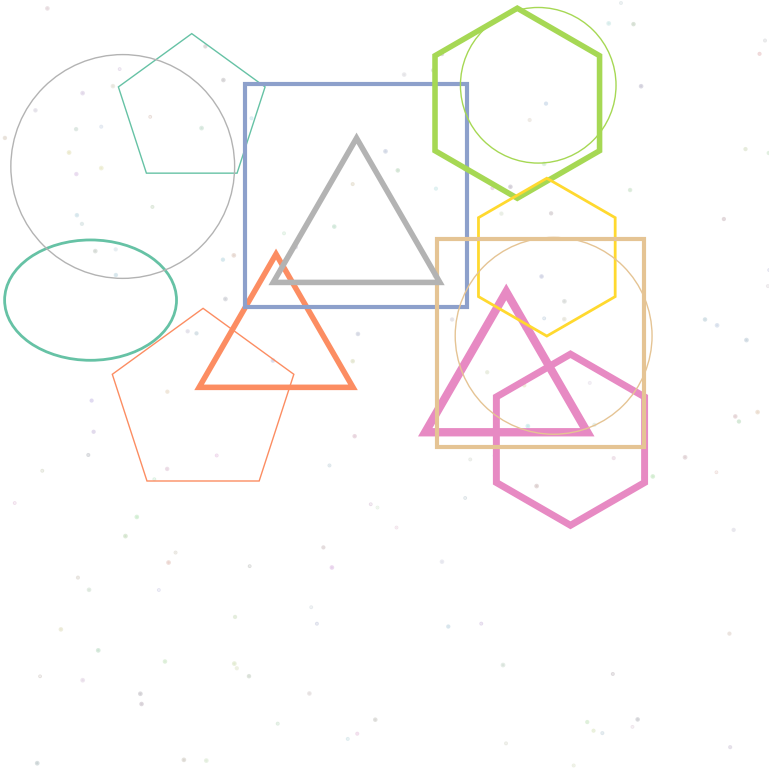[{"shape": "oval", "thickness": 1, "radius": 0.56, "center": [0.118, 0.61]}, {"shape": "pentagon", "thickness": 0.5, "radius": 0.5, "center": [0.249, 0.856]}, {"shape": "triangle", "thickness": 2, "radius": 0.58, "center": [0.358, 0.555]}, {"shape": "pentagon", "thickness": 0.5, "radius": 0.62, "center": [0.264, 0.476]}, {"shape": "square", "thickness": 1.5, "radius": 0.72, "center": [0.462, 0.746]}, {"shape": "triangle", "thickness": 3, "radius": 0.61, "center": [0.657, 0.499]}, {"shape": "hexagon", "thickness": 2.5, "radius": 0.56, "center": [0.741, 0.429]}, {"shape": "hexagon", "thickness": 2, "radius": 0.62, "center": [0.672, 0.866]}, {"shape": "circle", "thickness": 0.5, "radius": 0.51, "center": [0.699, 0.889]}, {"shape": "hexagon", "thickness": 1, "radius": 0.51, "center": [0.71, 0.666]}, {"shape": "square", "thickness": 1.5, "radius": 0.67, "center": [0.702, 0.554]}, {"shape": "circle", "thickness": 0.5, "radius": 0.64, "center": [0.719, 0.564]}, {"shape": "triangle", "thickness": 2, "radius": 0.62, "center": [0.463, 0.696]}, {"shape": "circle", "thickness": 0.5, "radius": 0.73, "center": [0.159, 0.784]}]